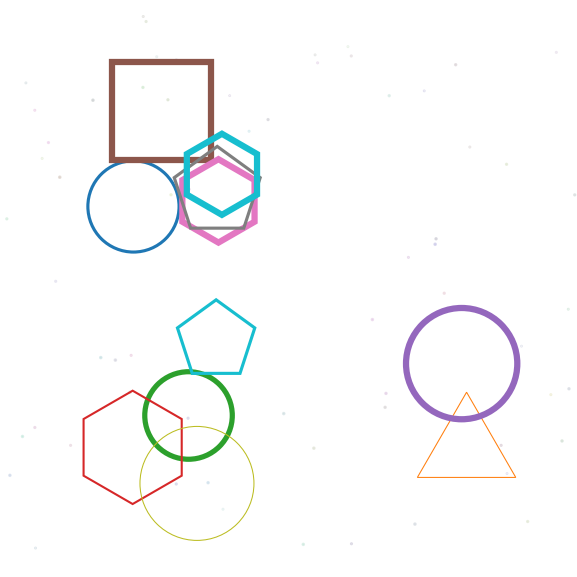[{"shape": "circle", "thickness": 1.5, "radius": 0.39, "center": [0.231, 0.642]}, {"shape": "triangle", "thickness": 0.5, "radius": 0.49, "center": [0.808, 0.222]}, {"shape": "circle", "thickness": 2.5, "radius": 0.38, "center": [0.326, 0.28]}, {"shape": "hexagon", "thickness": 1, "radius": 0.49, "center": [0.23, 0.224]}, {"shape": "circle", "thickness": 3, "radius": 0.48, "center": [0.799, 0.369]}, {"shape": "square", "thickness": 3, "radius": 0.43, "center": [0.28, 0.807]}, {"shape": "hexagon", "thickness": 3, "radius": 0.36, "center": [0.378, 0.651]}, {"shape": "pentagon", "thickness": 1.5, "radius": 0.39, "center": [0.376, 0.667]}, {"shape": "circle", "thickness": 0.5, "radius": 0.49, "center": [0.341, 0.162]}, {"shape": "pentagon", "thickness": 1.5, "radius": 0.35, "center": [0.374, 0.41]}, {"shape": "hexagon", "thickness": 3, "radius": 0.35, "center": [0.384, 0.697]}]